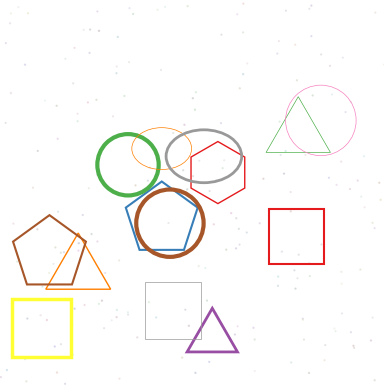[{"shape": "square", "thickness": 1.5, "radius": 0.36, "center": [0.769, 0.385]}, {"shape": "hexagon", "thickness": 1, "radius": 0.4, "center": [0.566, 0.552]}, {"shape": "pentagon", "thickness": 1.5, "radius": 0.49, "center": [0.42, 0.43]}, {"shape": "circle", "thickness": 3, "radius": 0.4, "center": [0.332, 0.572]}, {"shape": "triangle", "thickness": 0.5, "radius": 0.48, "center": [0.775, 0.652]}, {"shape": "triangle", "thickness": 2, "radius": 0.38, "center": [0.551, 0.124]}, {"shape": "triangle", "thickness": 1, "radius": 0.49, "center": [0.203, 0.297]}, {"shape": "oval", "thickness": 0.5, "radius": 0.39, "center": [0.42, 0.614]}, {"shape": "square", "thickness": 2.5, "radius": 0.38, "center": [0.108, 0.149]}, {"shape": "circle", "thickness": 3, "radius": 0.44, "center": [0.441, 0.42]}, {"shape": "pentagon", "thickness": 1.5, "radius": 0.5, "center": [0.129, 0.342]}, {"shape": "circle", "thickness": 0.5, "radius": 0.46, "center": [0.833, 0.687]}, {"shape": "oval", "thickness": 2, "radius": 0.49, "center": [0.53, 0.594]}, {"shape": "square", "thickness": 0.5, "radius": 0.37, "center": [0.45, 0.193]}]